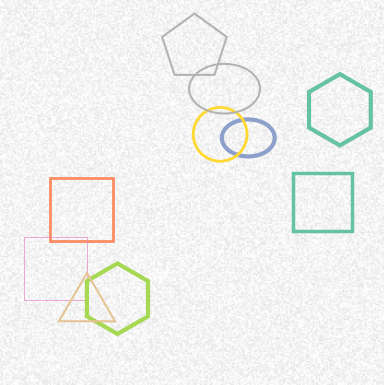[{"shape": "square", "thickness": 2.5, "radius": 0.38, "center": [0.837, 0.476]}, {"shape": "hexagon", "thickness": 3, "radius": 0.46, "center": [0.883, 0.715]}, {"shape": "square", "thickness": 2, "radius": 0.41, "center": [0.211, 0.455]}, {"shape": "oval", "thickness": 3, "radius": 0.34, "center": [0.645, 0.642]}, {"shape": "square", "thickness": 0.5, "radius": 0.41, "center": [0.143, 0.303]}, {"shape": "hexagon", "thickness": 3, "radius": 0.46, "center": [0.305, 0.224]}, {"shape": "circle", "thickness": 2, "radius": 0.35, "center": [0.572, 0.651]}, {"shape": "triangle", "thickness": 1.5, "radius": 0.42, "center": [0.226, 0.208]}, {"shape": "pentagon", "thickness": 1.5, "radius": 0.44, "center": [0.505, 0.877]}, {"shape": "oval", "thickness": 1.5, "radius": 0.46, "center": [0.583, 0.77]}]